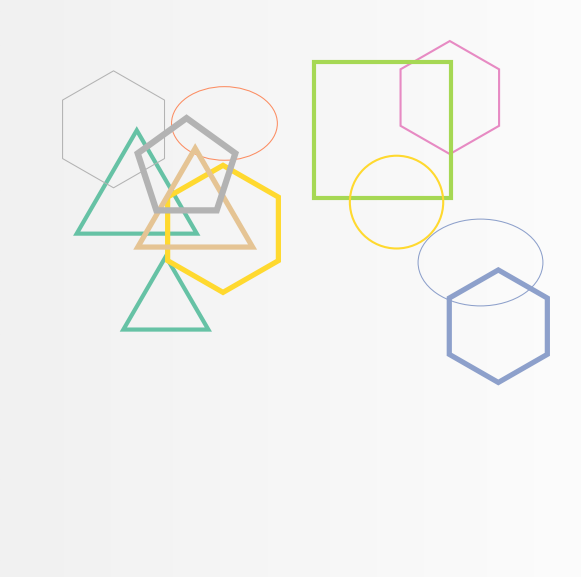[{"shape": "triangle", "thickness": 2, "radius": 0.6, "center": [0.235, 0.654]}, {"shape": "triangle", "thickness": 2, "radius": 0.42, "center": [0.285, 0.471]}, {"shape": "oval", "thickness": 0.5, "radius": 0.46, "center": [0.386, 0.785]}, {"shape": "hexagon", "thickness": 2.5, "radius": 0.49, "center": [0.857, 0.434]}, {"shape": "oval", "thickness": 0.5, "radius": 0.54, "center": [0.827, 0.545]}, {"shape": "hexagon", "thickness": 1, "radius": 0.49, "center": [0.774, 0.83]}, {"shape": "square", "thickness": 2, "radius": 0.59, "center": [0.658, 0.774]}, {"shape": "circle", "thickness": 1, "radius": 0.4, "center": [0.682, 0.649]}, {"shape": "hexagon", "thickness": 2.5, "radius": 0.55, "center": [0.384, 0.603]}, {"shape": "triangle", "thickness": 2.5, "radius": 0.57, "center": [0.336, 0.628]}, {"shape": "pentagon", "thickness": 3, "radius": 0.44, "center": [0.321, 0.706]}, {"shape": "hexagon", "thickness": 0.5, "radius": 0.51, "center": [0.195, 0.775]}]